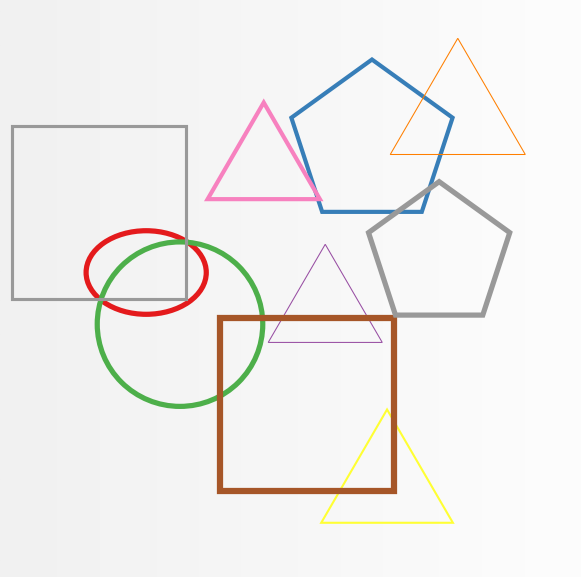[{"shape": "oval", "thickness": 2.5, "radius": 0.52, "center": [0.252, 0.527]}, {"shape": "pentagon", "thickness": 2, "radius": 0.73, "center": [0.64, 0.75]}, {"shape": "circle", "thickness": 2.5, "radius": 0.71, "center": [0.31, 0.438]}, {"shape": "triangle", "thickness": 0.5, "radius": 0.57, "center": [0.56, 0.463]}, {"shape": "triangle", "thickness": 0.5, "radius": 0.67, "center": [0.788, 0.799]}, {"shape": "triangle", "thickness": 1, "radius": 0.65, "center": [0.666, 0.159]}, {"shape": "square", "thickness": 3, "radius": 0.75, "center": [0.529, 0.299]}, {"shape": "triangle", "thickness": 2, "radius": 0.56, "center": [0.454, 0.71]}, {"shape": "square", "thickness": 1.5, "radius": 0.75, "center": [0.171, 0.631]}, {"shape": "pentagon", "thickness": 2.5, "radius": 0.64, "center": [0.756, 0.557]}]